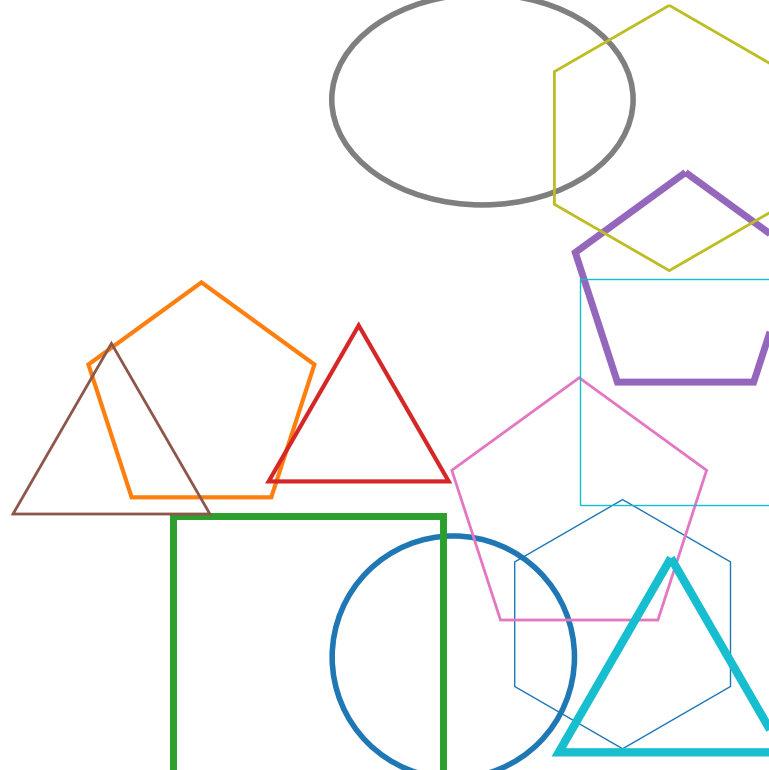[{"shape": "circle", "thickness": 2, "radius": 0.79, "center": [0.589, 0.147]}, {"shape": "hexagon", "thickness": 0.5, "radius": 0.81, "center": [0.809, 0.189]}, {"shape": "pentagon", "thickness": 1.5, "radius": 0.77, "center": [0.262, 0.479]}, {"shape": "square", "thickness": 2.5, "radius": 0.87, "center": [0.4, 0.155]}, {"shape": "triangle", "thickness": 1.5, "radius": 0.68, "center": [0.466, 0.442]}, {"shape": "pentagon", "thickness": 2.5, "radius": 0.75, "center": [0.89, 0.626]}, {"shape": "triangle", "thickness": 1, "radius": 0.74, "center": [0.145, 0.406]}, {"shape": "pentagon", "thickness": 1, "radius": 0.87, "center": [0.752, 0.335]}, {"shape": "oval", "thickness": 2, "radius": 0.98, "center": [0.627, 0.871]}, {"shape": "hexagon", "thickness": 1, "radius": 0.86, "center": [0.869, 0.821]}, {"shape": "triangle", "thickness": 3, "radius": 0.84, "center": [0.871, 0.107]}, {"shape": "square", "thickness": 0.5, "radius": 0.73, "center": [0.899, 0.491]}]